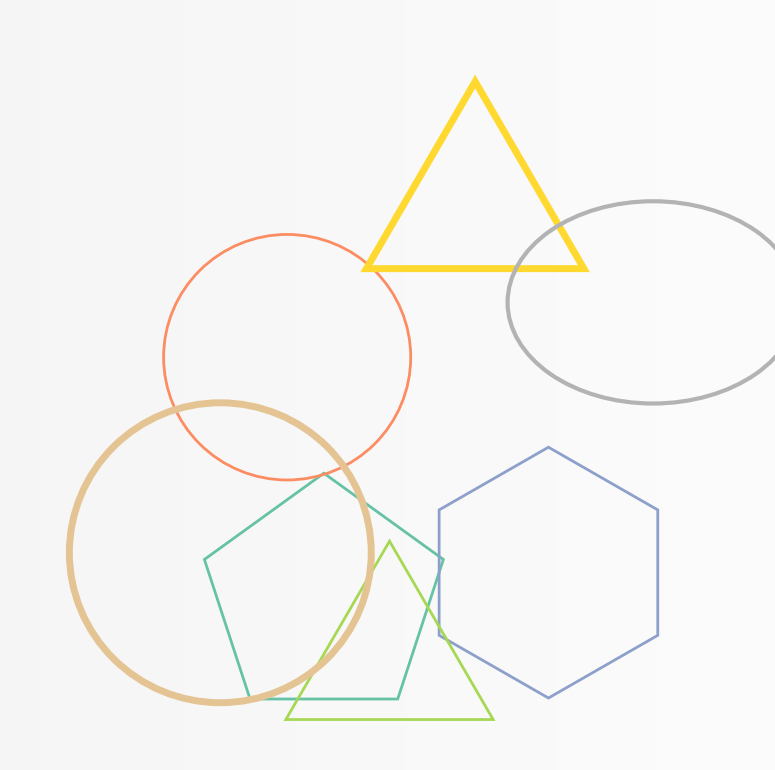[{"shape": "pentagon", "thickness": 1, "radius": 0.81, "center": [0.418, 0.223]}, {"shape": "circle", "thickness": 1, "radius": 0.8, "center": [0.371, 0.536]}, {"shape": "hexagon", "thickness": 1, "radius": 0.81, "center": [0.708, 0.256]}, {"shape": "triangle", "thickness": 1, "radius": 0.77, "center": [0.503, 0.143]}, {"shape": "triangle", "thickness": 2.5, "radius": 0.81, "center": [0.613, 0.732]}, {"shape": "circle", "thickness": 2.5, "radius": 0.97, "center": [0.284, 0.282]}, {"shape": "oval", "thickness": 1.5, "radius": 0.94, "center": [0.843, 0.607]}]